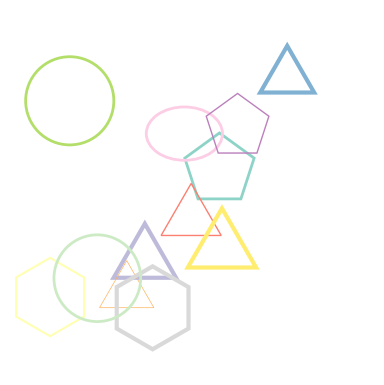[{"shape": "pentagon", "thickness": 2, "radius": 0.47, "center": [0.57, 0.56]}, {"shape": "hexagon", "thickness": 1.5, "radius": 0.51, "center": [0.13, 0.229]}, {"shape": "triangle", "thickness": 3, "radius": 0.47, "center": [0.376, 0.325]}, {"shape": "triangle", "thickness": 1, "radius": 0.45, "center": [0.497, 0.433]}, {"shape": "triangle", "thickness": 3, "radius": 0.4, "center": [0.746, 0.8]}, {"shape": "triangle", "thickness": 0.5, "radius": 0.41, "center": [0.329, 0.242]}, {"shape": "circle", "thickness": 2, "radius": 0.57, "center": [0.181, 0.738]}, {"shape": "oval", "thickness": 2, "radius": 0.49, "center": [0.479, 0.653]}, {"shape": "hexagon", "thickness": 3, "radius": 0.54, "center": [0.396, 0.201]}, {"shape": "pentagon", "thickness": 1, "radius": 0.43, "center": [0.617, 0.672]}, {"shape": "circle", "thickness": 2, "radius": 0.56, "center": [0.253, 0.277]}, {"shape": "triangle", "thickness": 3, "radius": 0.51, "center": [0.576, 0.356]}]